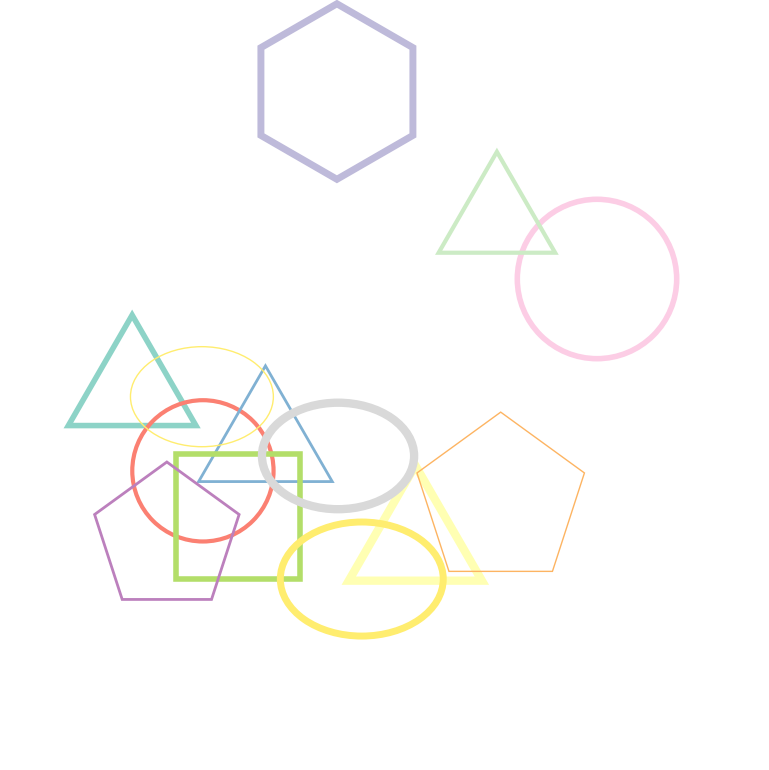[{"shape": "triangle", "thickness": 2, "radius": 0.48, "center": [0.172, 0.495]}, {"shape": "triangle", "thickness": 3, "radius": 0.5, "center": [0.539, 0.296]}, {"shape": "hexagon", "thickness": 2.5, "radius": 0.57, "center": [0.438, 0.881]}, {"shape": "circle", "thickness": 1.5, "radius": 0.46, "center": [0.264, 0.389]}, {"shape": "triangle", "thickness": 1, "radius": 0.5, "center": [0.345, 0.425]}, {"shape": "pentagon", "thickness": 0.5, "radius": 0.57, "center": [0.65, 0.35]}, {"shape": "square", "thickness": 2, "radius": 0.4, "center": [0.309, 0.329]}, {"shape": "circle", "thickness": 2, "radius": 0.52, "center": [0.775, 0.638]}, {"shape": "oval", "thickness": 3, "radius": 0.49, "center": [0.439, 0.408]}, {"shape": "pentagon", "thickness": 1, "radius": 0.49, "center": [0.217, 0.301]}, {"shape": "triangle", "thickness": 1.5, "radius": 0.44, "center": [0.645, 0.715]}, {"shape": "oval", "thickness": 0.5, "radius": 0.46, "center": [0.262, 0.485]}, {"shape": "oval", "thickness": 2.5, "radius": 0.53, "center": [0.47, 0.248]}]